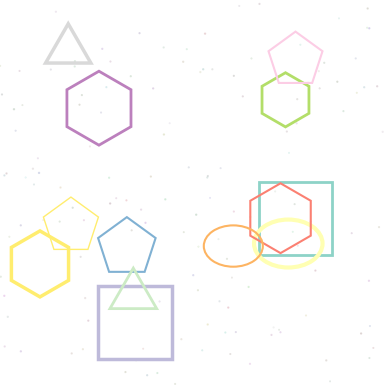[{"shape": "square", "thickness": 2, "radius": 0.48, "center": [0.768, 0.432]}, {"shape": "oval", "thickness": 3, "radius": 0.44, "center": [0.749, 0.367]}, {"shape": "square", "thickness": 2.5, "radius": 0.48, "center": [0.35, 0.163]}, {"shape": "hexagon", "thickness": 1.5, "radius": 0.45, "center": [0.729, 0.433]}, {"shape": "pentagon", "thickness": 1.5, "radius": 0.39, "center": [0.33, 0.357]}, {"shape": "oval", "thickness": 1.5, "radius": 0.38, "center": [0.606, 0.361]}, {"shape": "hexagon", "thickness": 2, "radius": 0.35, "center": [0.742, 0.741]}, {"shape": "pentagon", "thickness": 1.5, "radius": 0.37, "center": [0.768, 0.844]}, {"shape": "triangle", "thickness": 2.5, "radius": 0.34, "center": [0.177, 0.87]}, {"shape": "hexagon", "thickness": 2, "radius": 0.48, "center": [0.257, 0.719]}, {"shape": "triangle", "thickness": 2, "radius": 0.35, "center": [0.346, 0.233]}, {"shape": "hexagon", "thickness": 2.5, "radius": 0.43, "center": [0.104, 0.315]}, {"shape": "pentagon", "thickness": 1, "radius": 0.38, "center": [0.184, 0.413]}]